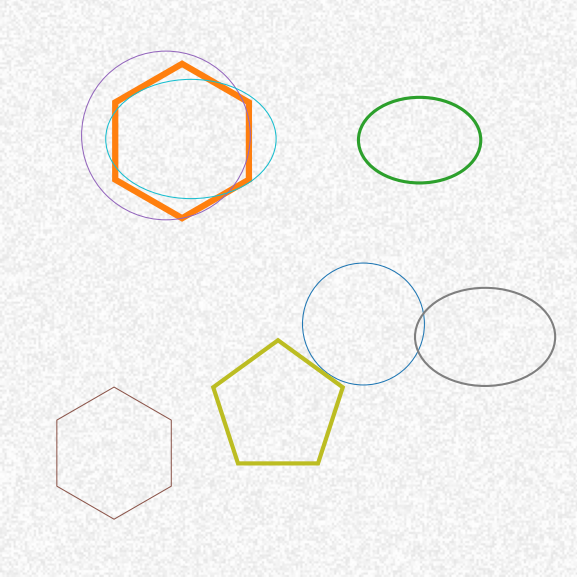[{"shape": "circle", "thickness": 0.5, "radius": 0.53, "center": [0.629, 0.438]}, {"shape": "hexagon", "thickness": 3, "radius": 0.67, "center": [0.315, 0.755]}, {"shape": "oval", "thickness": 1.5, "radius": 0.53, "center": [0.727, 0.756]}, {"shape": "circle", "thickness": 0.5, "radius": 0.73, "center": [0.287, 0.765]}, {"shape": "hexagon", "thickness": 0.5, "radius": 0.57, "center": [0.198, 0.214]}, {"shape": "oval", "thickness": 1, "radius": 0.61, "center": [0.84, 0.416]}, {"shape": "pentagon", "thickness": 2, "radius": 0.59, "center": [0.481, 0.292]}, {"shape": "oval", "thickness": 0.5, "radius": 0.74, "center": [0.331, 0.758]}]